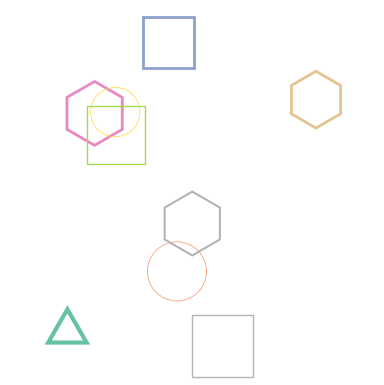[{"shape": "triangle", "thickness": 3, "radius": 0.29, "center": [0.175, 0.139]}, {"shape": "circle", "thickness": 0.5, "radius": 0.38, "center": [0.46, 0.295]}, {"shape": "square", "thickness": 2, "radius": 0.33, "center": [0.438, 0.889]}, {"shape": "hexagon", "thickness": 2, "radius": 0.41, "center": [0.246, 0.705]}, {"shape": "square", "thickness": 1, "radius": 0.37, "center": [0.302, 0.649]}, {"shape": "circle", "thickness": 0.5, "radius": 0.32, "center": [0.299, 0.709]}, {"shape": "hexagon", "thickness": 2, "radius": 0.37, "center": [0.821, 0.741]}, {"shape": "square", "thickness": 1, "radius": 0.4, "center": [0.578, 0.101]}, {"shape": "hexagon", "thickness": 1.5, "radius": 0.41, "center": [0.499, 0.419]}]